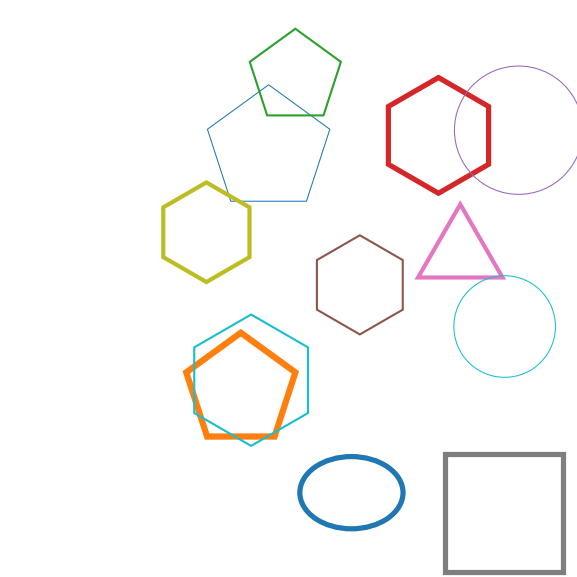[{"shape": "pentagon", "thickness": 0.5, "radius": 0.56, "center": [0.465, 0.741]}, {"shape": "oval", "thickness": 2.5, "radius": 0.45, "center": [0.609, 0.146]}, {"shape": "pentagon", "thickness": 3, "radius": 0.5, "center": [0.417, 0.324]}, {"shape": "pentagon", "thickness": 1, "radius": 0.41, "center": [0.511, 0.866]}, {"shape": "hexagon", "thickness": 2.5, "radius": 0.5, "center": [0.759, 0.765]}, {"shape": "circle", "thickness": 0.5, "radius": 0.56, "center": [0.898, 0.774]}, {"shape": "hexagon", "thickness": 1, "radius": 0.43, "center": [0.623, 0.506]}, {"shape": "triangle", "thickness": 2, "radius": 0.42, "center": [0.797, 0.561]}, {"shape": "square", "thickness": 2.5, "radius": 0.51, "center": [0.873, 0.111]}, {"shape": "hexagon", "thickness": 2, "radius": 0.43, "center": [0.357, 0.597]}, {"shape": "circle", "thickness": 0.5, "radius": 0.44, "center": [0.874, 0.434]}, {"shape": "hexagon", "thickness": 1, "radius": 0.57, "center": [0.435, 0.341]}]